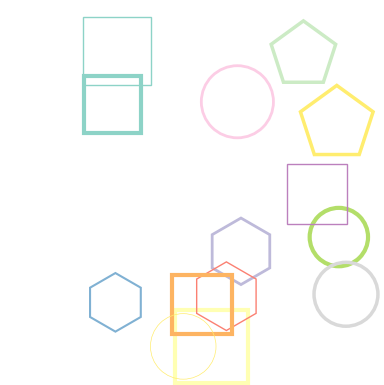[{"shape": "square", "thickness": 3, "radius": 0.37, "center": [0.292, 0.728]}, {"shape": "square", "thickness": 1, "radius": 0.44, "center": [0.304, 0.868]}, {"shape": "square", "thickness": 3, "radius": 0.47, "center": [0.55, 0.1]}, {"shape": "hexagon", "thickness": 2, "radius": 0.43, "center": [0.626, 0.347]}, {"shape": "hexagon", "thickness": 1, "radius": 0.45, "center": [0.588, 0.231]}, {"shape": "hexagon", "thickness": 1.5, "radius": 0.38, "center": [0.3, 0.215]}, {"shape": "square", "thickness": 3, "radius": 0.38, "center": [0.525, 0.208]}, {"shape": "circle", "thickness": 3, "radius": 0.38, "center": [0.88, 0.384]}, {"shape": "circle", "thickness": 2, "radius": 0.47, "center": [0.617, 0.736]}, {"shape": "circle", "thickness": 2.5, "radius": 0.41, "center": [0.899, 0.236]}, {"shape": "square", "thickness": 1, "radius": 0.39, "center": [0.824, 0.496]}, {"shape": "pentagon", "thickness": 2.5, "radius": 0.44, "center": [0.788, 0.858]}, {"shape": "circle", "thickness": 0.5, "radius": 0.43, "center": [0.476, 0.1]}, {"shape": "pentagon", "thickness": 2.5, "radius": 0.5, "center": [0.875, 0.679]}]